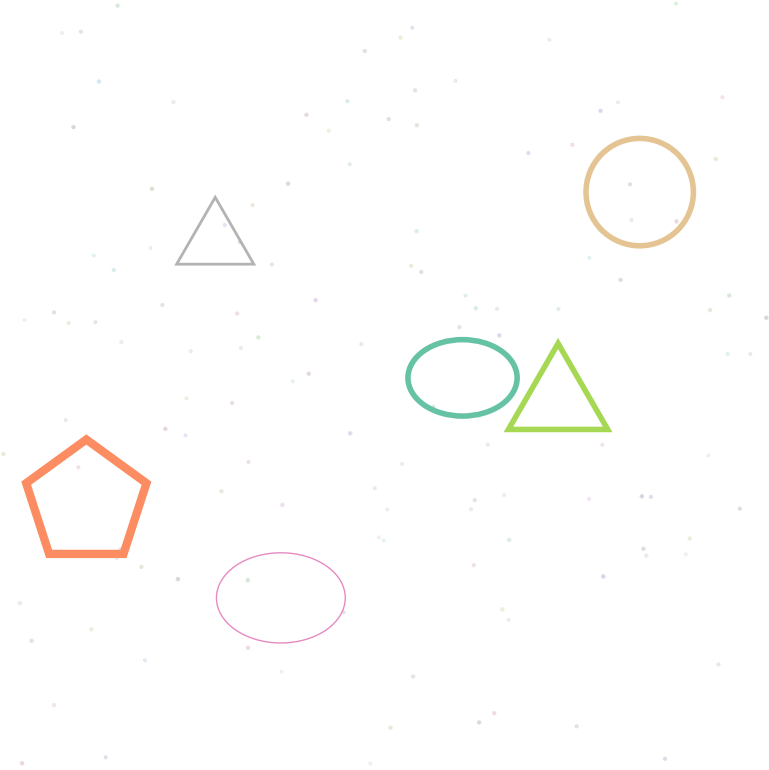[{"shape": "oval", "thickness": 2, "radius": 0.35, "center": [0.601, 0.509]}, {"shape": "pentagon", "thickness": 3, "radius": 0.41, "center": [0.112, 0.347]}, {"shape": "oval", "thickness": 0.5, "radius": 0.42, "center": [0.365, 0.224]}, {"shape": "triangle", "thickness": 2, "radius": 0.37, "center": [0.725, 0.48]}, {"shape": "circle", "thickness": 2, "radius": 0.35, "center": [0.831, 0.751]}, {"shape": "triangle", "thickness": 1, "radius": 0.29, "center": [0.28, 0.686]}]